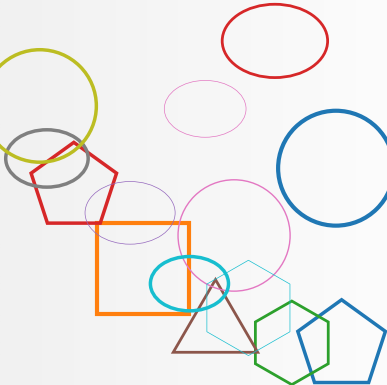[{"shape": "pentagon", "thickness": 2.5, "radius": 0.59, "center": [0.882, 0.103]}, {"shape": "circle", "thickness": 3, "radius": 0.75, "center": [0.867, 0.563]}, {"shape": "square", "thickness": 3, "radius": 0.59, "center": [0.37, 0.302]}, {"shape": "hexagon", "thickness": 2, "radius": 0.54, "center": [0.753, 0.109]}, {"shape": "oval", "thickness": 2, "radius": 0.68, "center": [0.709, 0.894]}, {"shape": "pentagon", "thickness": 2.5, "radius": 0.58, "center": [0.191, 0.514]}, {"shape": "oval", "thickness": 0.5, "radius": 0.58, "center": [0.336, 0.447]}, {"shape": "triangle", "thickness": 2, "radius": 0.63, "center": [0.556, 0.148]}, {"shape": "circle", "thickness": 1, "radius": 0.72, "center": [0.604, 0.388]}, {"shape": "oval", "thickness": 0.5, "radius": 0.53, "center": [0.53, 0.717]}, {"shape": "oval", "thickness": 2.5, "radius": 0.53, "center": [0.121, 0.588]}, {"shape": "circle", "thickness": 2.5, "radius": 0.73, "center": [0.103, 0.725]}, {"shape": "hexagon", "thickness": 0.5, "radius": 0.62, "center": [0.641, 0.2]}, {"shape": "oval", "thickness": 2.5, "radius": 0.5, "center": [0.489, 0.263]}]